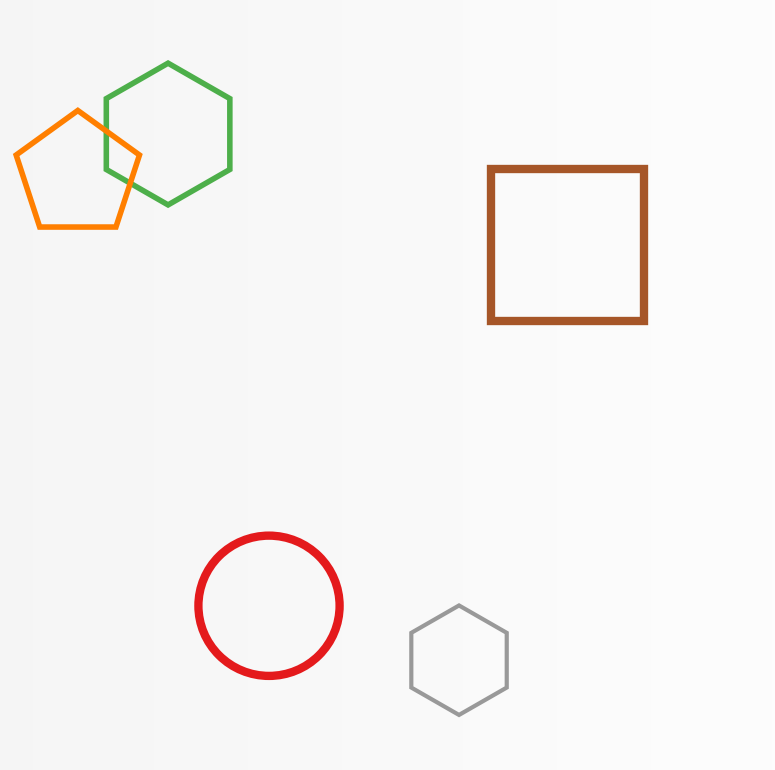[{"shape": "circle", "thickness": 3, "radius": 0.46, "center": [0.347, 0.213]}, {"shape": "hexagon", "thickness": 2, "radius": 0.46, "center": [0.217, 0.826]}, {"shape": "pentagon", "thickness": 2, "radius": 0.42, "center": [0.1, 0.773]}, {"shape": "square", "thickness": 3, "radius": 0.49, "center": [0.732, 0.682]}, {"shape": "hexagon", "thickness": 1.5, "radius": 0.36, "center": [0.592, 0.143]}]